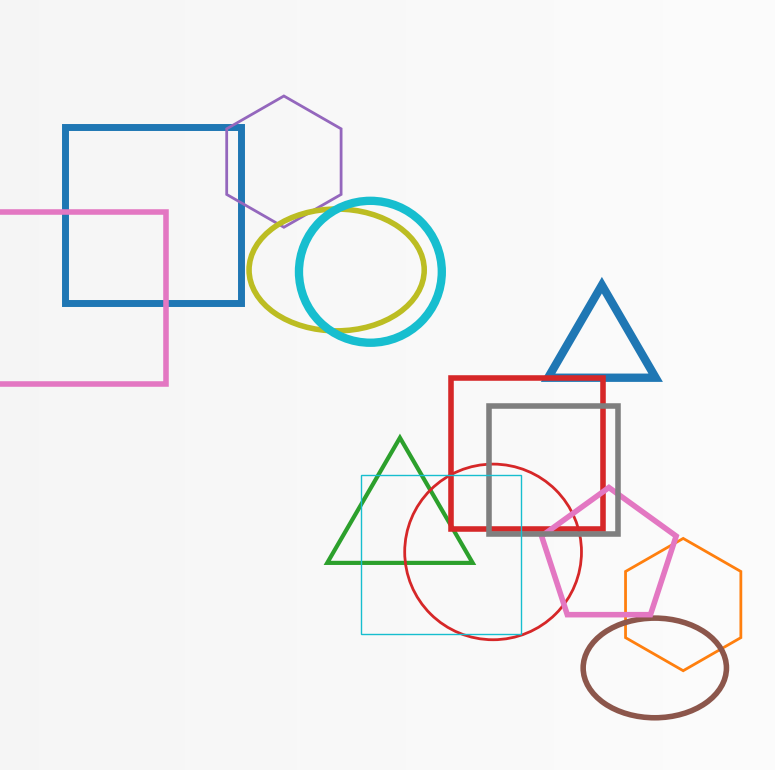[{"shape": "square", "thickness": 2.5, "radius": 0.57, "center": [0.197, 0.721]}, {"shape": "triangle", "thickness": 3, "radius": 0.4, "center": [0.777, 0.55]}, {"shape": "hexagon", "thickness": 1, "radius": 0.43, "center": [0.882, 0.215]}, {"shape": "triangle", "thickness": 1.5, "radius": 0.54, "center": [0.516, 0.323]}, {"shape": "circle", "thickness": 1, "radius": 0.57, "center": [0.636, 0.283]}, {"shape": "square", "thickness": 2, "radius": 0.49, "center": [0.68, 0.411]}, {"shape": "hexagon", "thickness": 1, "radius": 0.43, "center": [0.366, 0.79]}, {"shape": "oval", "thickness": 2, "radius": 0.46, "center": [0.845, 0.133]}, {"shape": "pentagon", "thickness": 2, "radius": 0.46, "center": [0.786, 0.276]}, {"shape": "square", "thickness": 2, "radius": 0.56, "center": [0.102, 0.613]}, {"shape": "square", "thickness": 2, "radius": 0.42, "center": [0.714, 0.389]}, {"shape": "oval", "thickness": 2, "radius": 0.57, "center": [0.434, 0.649]}, {"shape": "circle", "thickness": 3, "radius": 0.46, "center": [0.478, 0.647]}, {"shape": "square", "thickness": 0.5, "radius": 0.52, "center": [0.569, 0.28]}]